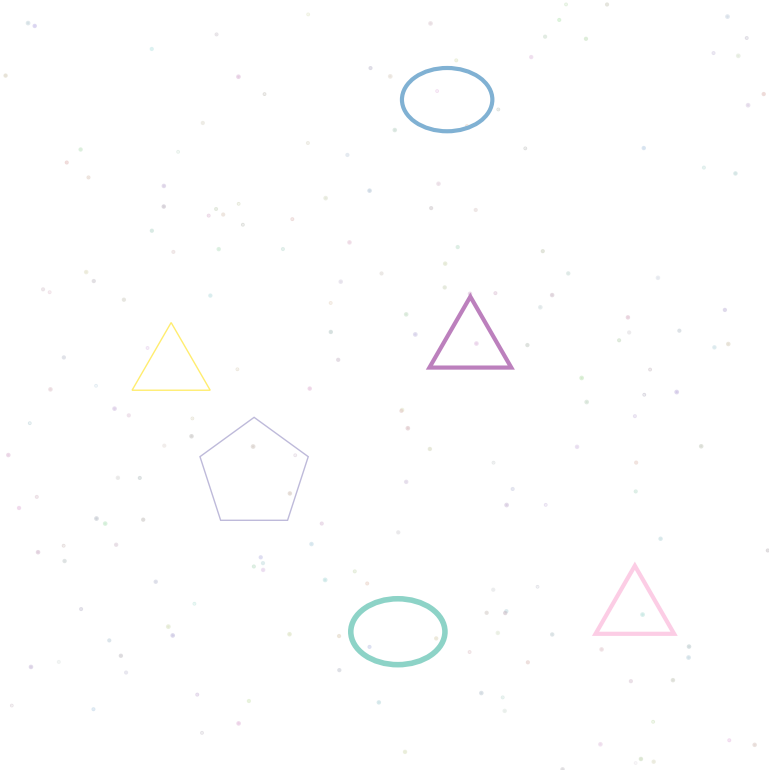[{"shape": "oval", "thickness": 2, "radius": 0.31, "center": [0.517, 0.18]}, {"shape": "pentagon", "thickness": 0.5, "radius": 0.37, "center": [0.33, 0.384]}, {"shape": "oval", "thickness": 1.5, "radius": 0.29, "center": [0.581, 0.871]}, {"shape": "triangle", "thickness": 1.5, "radius": 0.29, "center": [0.824, 0.206]}, {"shape": "triangle", "thickness": 1.5, "radius": 0.31, "center": [0.611, 0.553]}, {"shape": "triangle", "thickness": 0.5, "radius": 0.29, "center": [0.222, 0.522]}]